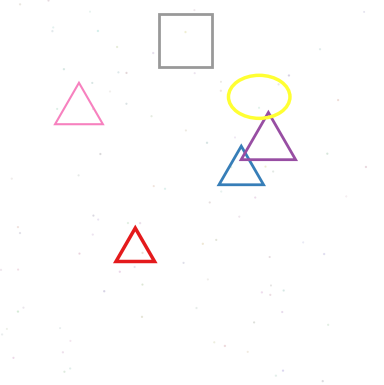[{"shape": "triangle", "thickness": 2.5, "radius": 0.29, "center": [0.351, 0.35]}, {"shape": "triangle", "thickness": 2, "radius": 0.33, "center": [0.627, 0.554]}, {"shape": "triangle", "thickness": 2, "radius": 0.41, "center": [0.697, 0.626]}, {"shape": "oval", "thickness": 2.5, "radius": 0.4, "center": [0.673, 0.748]}, {"shape": "triangle", "thickness": 1.5, "radius": 0.36, "center": [0.205, 0.713]}, {"shape": "square", "thickness": 2, "radius": 0.34, "center": [0.483, 0.894]}]